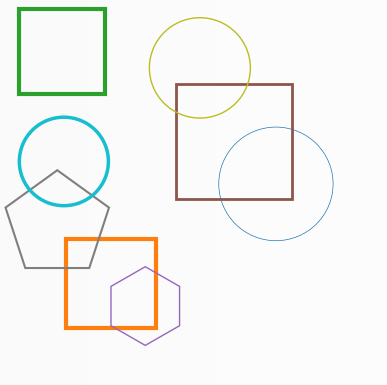[{"shape": "circle", "thickness": 0.5, "radius": 0.74, "center": [0.712, 0.522]}, {"shape": "square", "thickness": 3, "radius": 0.58, "center": [0.286, 0.264]}, {"shape": "square", "thickness": 3, "radius": 0.55, "center": [0.16, 0.865]}, {"shape": "hexagon", "thickness": 1, "radius": 0.51, "center": [0.375, 0.205]}, {"shape": "square", "thickness": 2, "radius": 0.75, "center": [0.604, 0.633]}, {"shape": "pentagon", "thickness": 1.5, "radius": 0.7, "center": [0.148, 0.417]}, {"shape": "circle", "thickness": 1, "radius": 0.65, "center": [0.516, 0.824]}, {"shape": "circle", "thickness": 2.5, "radius": 0.57, "center": [0.165, 0.581]}]